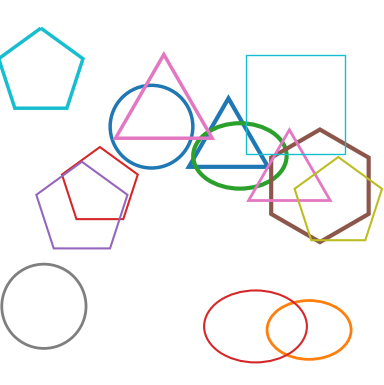[{"shape": "triangle", "thickness": 3, "radius": 0.59, "center": [0.593, 0.626]}, {"shape": "circle", "thickness": 2.5, "radius": 0.54, "center": [0.394, 0.671]}, {"shape": "oval", "thickness": 2, "radius": 0.55, "center": [0.803, 0.143]}, {"shape": "oval", "thickness": 3, "radius": 0.61, "center": [0.623, 0.595]}, {"shape": "oval", "thickness": 1.5, "radius": 0.67, "center": [0.664, 0.152]}, {"shape": "pentagon", "thickness": 1.5, "radius": 0.52, "center": [0.259, 0.515]}, {"shape": "pentagon", "thickness": 1.5, "radius": 0.62, "center": [0.213, 0.455]}, {"shape": "hexagon", "thickness": 3, "radius": 0.73, "center": [0.831, 0.517]}, {"shape": "triangle", "thickness": 2.5, "radius": 0.72, "center": [0.426, 0.713]}, {"shape": "triangle", "thickness": 2, "radius": 0.61, "center": [0.752, 0.54]}, {"shape": "circle", "thickness": 2, "radius": 0.55, "center": [0.114, 0.204]}, {"shape": "pentagon", "thickness": 1.5, "radius": 0.6, "center": [0.879, 0.473]}, {"shape": "pentagon", "thickness": 2.5, "radius": 0.57, "center": [0.106, 0.812]}, {"shape": "square", "thickness": 1, "radius": 0.64, "center": [0.767, 0.729]}]